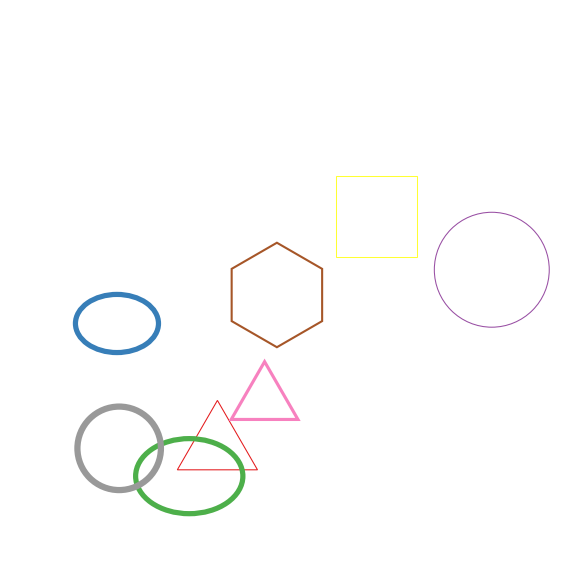[{"shape": "triangle", "thickness": 0.5, "radius": 0.4, "center": [0.376, 0.226]}, {"shape": "oval", "thickness": 2.5, "radius": 0.36, "center": [0.203, 0.439]}, {"shape": "oval", "thickness": 2.5, "radius": 0.46, "center": [0.328, 0.175]}, {"shape": "circle", "thickness": 0.5, "radius": 0.5, "center": [0.852, 0.532]}, {"shape": "square", "thickness": 0.5, "radius": 0.35, "center": [0.652, 0.624]}, {"shape": "hexagon", "thickness": 1, "radius": 0.45, "center": [0.479, 0.488]}, {"shape": "triangle", "thickness": 1.5, "radius": 0.33, "center": [0.458, 0.306]}, {"shape": "circle", "thickness": 3, "radius": 0.36, "center": [0.206, 0.223]}]